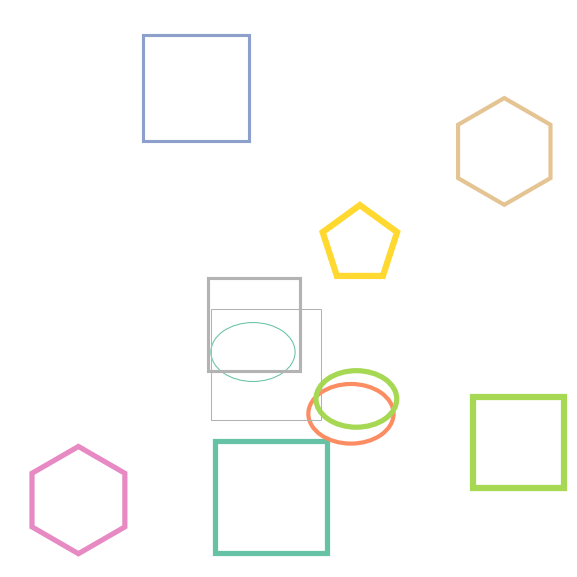[{"shape": "oval", "thickness": 0.5, "radius": 0.36, "center": [0.438, 0.39]}, {"shape": "square", "thickness": 2.5, "radius": 0.49, "center": [0.469, 0.138]}, {"shape": "oval", "thickness": 2, "radius": 0.37, "center": [0.608, 0.283]}, {"shape": "square", "thickness": 1.5, "radius": 0.46, "center": [0.339, 0.847]}, {"shape": "hexagon", "thickness": 2.5, "radius": 0.46, "center": [0.136, 0.133]}, {"shape": "square", "thickness": 3, "radius": 0.39, "center": [0.898, 0.233]}, {"shape": "oval", "thickness": 2.5, "radius": 0.35, "center": [0.617, 0.308]}, {"shape": "pentagon", "thickness": 3, "radius": 0.34, "center": [0.623, 0.576]}, {"shape": "hexagon", "thickness": 2, "radius": 0.46, "center": [0.873, 0.737]}, {"shape": "square", "thickness": 1.5, "radius": 0.4, "center": [0.44, 0.437]}, {"shape": "square", "thickness": 0.5, "radius": 0.48, "center": [0.46, 0.368]}]